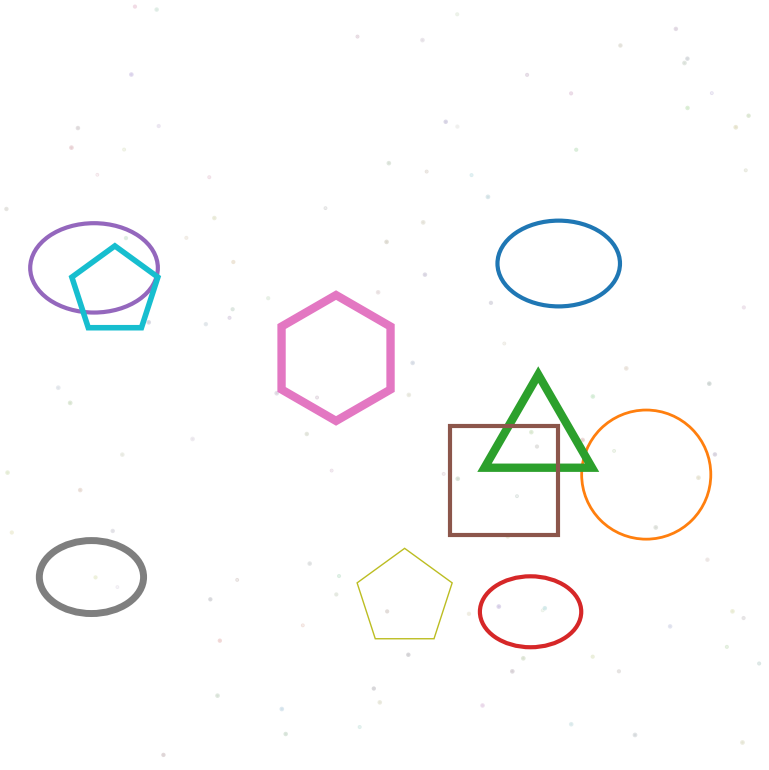[{"shape": "oval", "thickness": 1.5, "radius": 0.4, "center": [0.726, 0.658]}, {"shape": "circle", "thickness": 1, "radius": 0.42, "center": [0.839, 0.384]}, {"shape": "triangle", "thickness": 3, "radius": 0.4, "center": [0.699, 0.433]}, {"shape": "oval", "thickness": 1.5, "radius": 0.33, "center": [0.689, 0.205]}, {"shape": "oval", "thickness": 1.5, "radius": 0.41, "center": [0.122, 0.652]}, {"shape": "square", "thickness": 1.5, "radius": 0.35, "center": [0.655, 0.376]}, {"shape": "hexagon", "thickness": 3, "radius": 0.41, "center": [0.436, 0.535]}, {"shape": "oval", "thickness": 2.5, "radius": 0.34, "center": [0.119, 0.251]}, {"shape": "pentagon", "thickness": 0.5, "radius": 0.32, "center": [0.526, 0.223]}, {"shape": "pentagon", "thickness": 2, "radius": 0.29, "center": [0.149, 0.622]}]